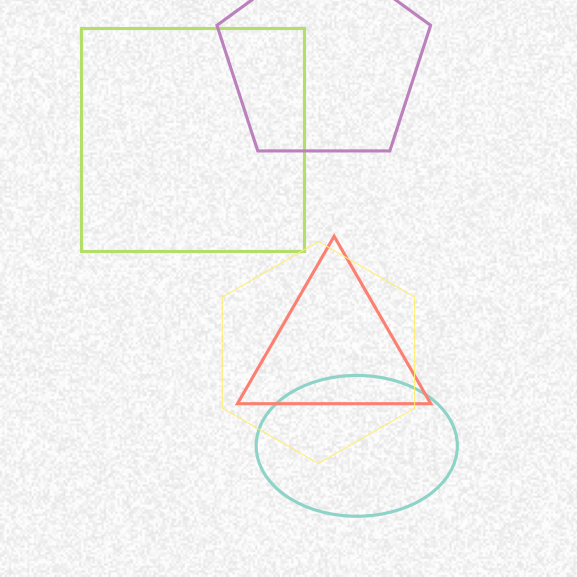[{"shape": "oval", "thickness": 1.5, "radius": 0.87, "center": [0.618, 0.227]}, {"shape": "triangle", "thickness": 1.5, "radius": 0.97, "center": [0.579, 0.397]}, {"shape": "square", "thickness": 1.5, "radius": 0.97, "center": [0.333, 0.757]}, {"shape": "pentagon", "thickness": 1.5, "radius": 0.97, "center": [0.561, 0.895]}, {"shape": "hexagon", "thickness": 0.5, "radius": 0.96, "center": [0.551, 0.389]}]